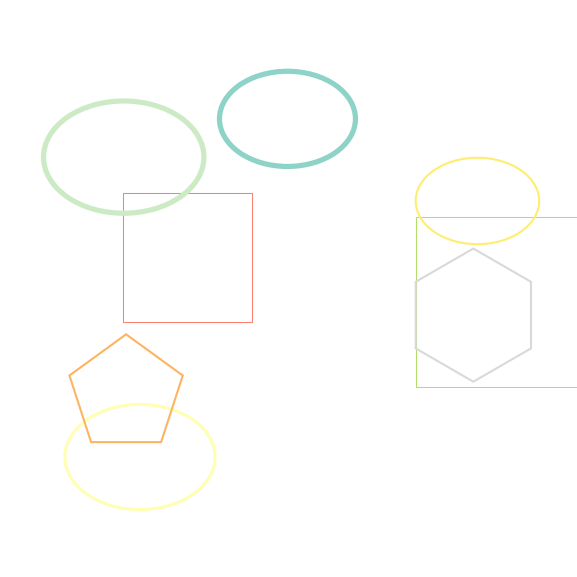[{"shape": "oval", "thickness": 2.5, "radius": 0.59, "center": [0.498, 0.793]}, {"shape": "oval", "thickness": 1.5, "radius": 0.65, "center": [0.242, 0.208]}, {"shape": "square", "thickness": 0.5, "radius": 0.56, "center": [0.324, 0.553]}, {"shape": "pentagon", "thickness": 1, "radius": 0.52, "center": [0.218, 0.317]}, {"shape": "square", "thickness": 0.5, "radius": 0.74, "center": [0.867, 0.477]}, {"shape": "hexagon", "thickness": 1, "radius": 0.58, "center": [0.82, 0.453]}, {"shape": "oval", "thickness": 2.5, "radius": 0.69, "center": [0.214, 0.727]}, {"shape": "oval", "thickness": 1, "radius": 0.53, "center": [0.827, 0.651]}]